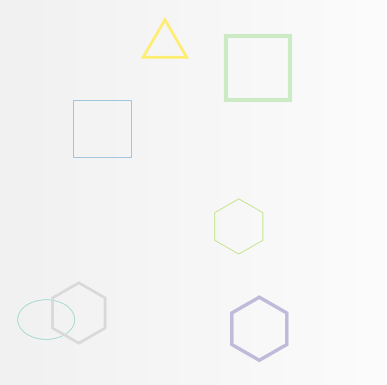[{"shape": "oval", "thickness": 0.5, "radius": 0.37, "center": [0.119, 0.17]}, {"shape": "hexagon", "thickness": 2.5, "radius": 0.41, "center": [0.669, 0.146]}, {"shape": "square", "thickness": 0.5, "radius": 0.37, "center": [0.264, 0.666]}, {"shape": "hexagon", "thickness": 0.5, "radius": 0.36, "center": [0.616, 0.412]}, {"shape": "hexagon", "thickness": 2, "radius": 0.39, "center": [0.203, 0.187]}, {"shape": "square", "thickness": 3, "radius": 0.42, "center": [0.666, 0.823]}, {"shape": "triangle", "thickness": 2, "radius": 0.33, "center": [0.426, 0.884]}]